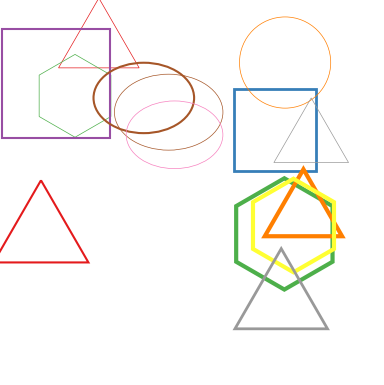[{"shape": "triangle", "thickness": 1.5, "radius": 0.71, "center": [0.106, 0.389]}, {"shape": "triangle", "thickness": 0.5, "radius": 0.6, "center": [0.257, 0.884]}, {"shape": "square", "thickness": 2, "radius": 0.53, "center": [0.714, 0.662]}, {"shape": "hexagon", "thickness": 3, "radius": 0.72, "center": [0.739, 0.392]}, {"shape": "hexagon", "thickness": 0.5, "radius": 0.54, "center": [0.195, 0.751]}, {"shape": "square", "thickness": 1.5, "radius": 0.7, "center": [0.146, 0.783]}, {"shape": "circle", "thickness": 0.5, "radius": 0.59, "center": [0.741, 0.838]}, {"shape": "triangle", "thickness": 3, "radius": 0.58, "center": [0.788, 0.444]}, {"shape": "hexagon", "thickness": 3, "radius": 0.61, "center": [0.762, 0.414]}, {"shape": "oval", "thickness": 1.5, "radius": 0.65, "center": [0.374, 0.746]}, {"shape": "oval", "thickness": 0.5, "radius": 0.7, "center": [0.438, 0.709]}, {"shape": "oval", "thickness": 0.5, "radius": 0.63, "center": [0.453, 0.65]}, {"shape": "triangle", "thickness": 0.5, "radius": 0.56, "center": [0.808, 0.634]}, {"shape": "triangle", "thickness": 2, "radius": 0.69, "center": [0.73, 0.215]}]